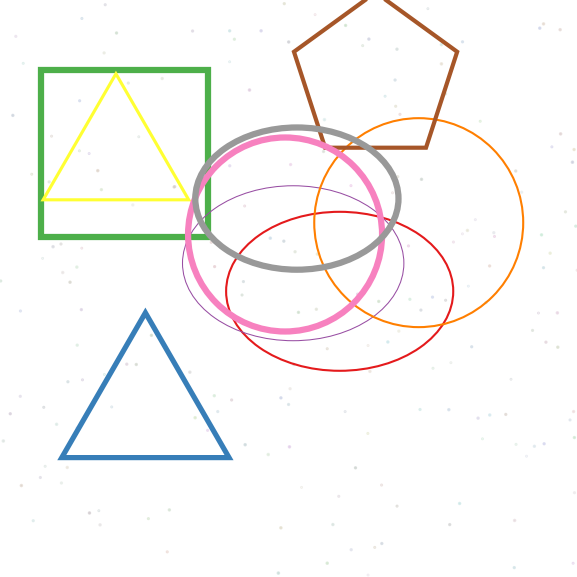[{"shape": "oval", "thickness": 1, "radius": 0.98, "center": [0.588, 0.495]}, {"shape": "triangle", "thickness": 2.5, "radius": 0.84, "center": [0.252, 0.29]}, {"shape": "square", "thickness": 3, "radius": 0.72, "center": [0.215, 0.734]}, {"shape": "oval", "thickness": 0.5, "radius": 0.96, "center": [0.508, 0.543]}, {"shape": "circle", "thickness": 1, "radius": 0.9, "center": [0.725, 0.614]}, {"shape": "triangle", "thickness": 1.5, "radius": 0.73, "center": [0.201, 0.726]}, {"shape": "pentagon", "thickness": 2, "radius": 0.74, "center": [0.65, 0.864]}, {"shape": "circle", "thickness": 3, "radius": 0.84, "center": [0.494, 0.593]}, {"shape": "oval", "thickness": 3, "radius": 0.88, "center": [0.514, 0.655]}]